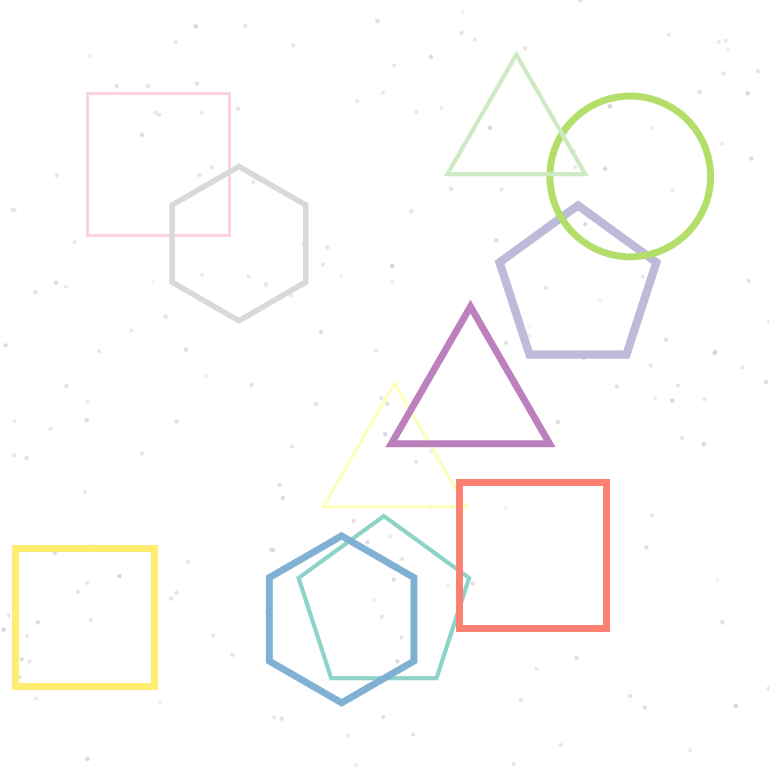[{"shape": "pentagon", "thickness": 1.5, "radius": 0.58, "center": [0.499, 0.213]}, {"shape": "triangle", "thickness": 1, "radius": 0.54, "center": [0.513, 0.395]}, {"shape": "pentagon", "thickness": 3, "radius": 0.54, "center": [0.751, 0.626]}, {"shape": "square", "thickness": 2.5, "radius": 0.48, "center": [0.692, 0.279]}, {"shape": "hexagon", "thickness": 2.5, "radius": 0.54, "center": [0.444, 0.196]}, {"shape": "circle", "thickness": 2.5, "radius": 0.52, "center": [0.818, 0.771]}, {"shape": "square", "thickness": 1, "radius": 0.46, "center": [0.205, 0.787]}, {"shape": "hexagon", "thickness": 2, "radius": 0.5, "center": [0.31, 0.684]}, {"shape": "triangle", "thickness": 2.5, "radius": 0.59, "center": [0.611, 0.483]}, {"shape": "triangle", "thickness": 1.5, "radius": 0.52, "center": [0.671, 0.826]}, {"shape": "square", "thickness": 2.5, "radius": 0.45, "center": [0.11, 0.199]}]